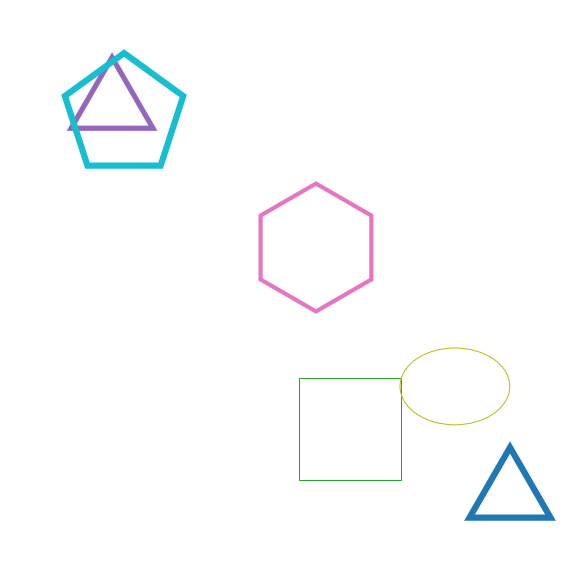[{"shape": "triangle", "thickness": 3, "radius": 0.4, "center": [0.883, 0.143]}, {"shape": "square", "thickness": 0.5, "radius": 0.44, "center": [0.606, 0.256]}, {"shape": "triangle", "thickness": 2.5, "radius": 0.41, "center": [0.194, 0.818]}, {"shape": "hexagon", "thickness": 2, "radius": 0.55, "center": [0.547, 0.571]}, {"shape": "oval", "thickness": 0.5, "radius": 0.48, "center": [0.788, 0.33]}, {"shape": "pentagon", "thickness": 3, "radius": 0.54, "center": [0.215, 0.799]}]